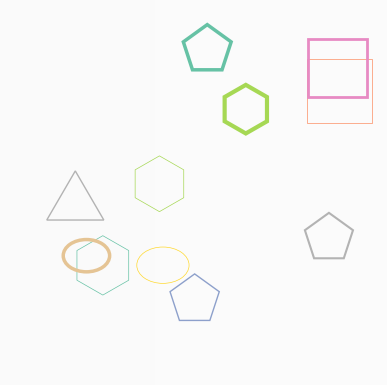[{"shape": "hexagon", "thickness": 0.5, "radius": 0.39, "center": [0.265, 0.311]}, {"shape": "pentagon", "thickness": 2.5, "radius": 0.32, "center": [0.535, 0.871]}, {"shape": "square", "thickness": 0.5, "radius": 0.42, "center": [0.876, 0.763]}, {"shape": "pentagon", "thickness": 1, "radius": 0.33, "center": [0.502, 0.222]}, {"shape": "square", "thickness": 2, "radius": 0.38, "center": [0.871, 0.823]}, {"shape": "hexagon", "thickness": 0.5, "radius": 0.36, "center": [0.411, 0.523]}, {"shape": "hexagon", "thickness": 3, "radius": 0.32, "center": [0.634, 0.716]}, {"shape": "oval", "thickness": 0.5, "radius": 0.34, "center": [0.42, 0.311]}, {"shape": "oval", "thickness": 2.5, "radius": 0.3, "center": [0.223, 0.336]}, {"shape": "pentagon", "thickness": 1.5, "radius": 0.33, "center": [0.849, 0.382]}, {"shape": "triangle", "thickness": 1, "radius": 0.43, "center": [0.194, 0.471]}]